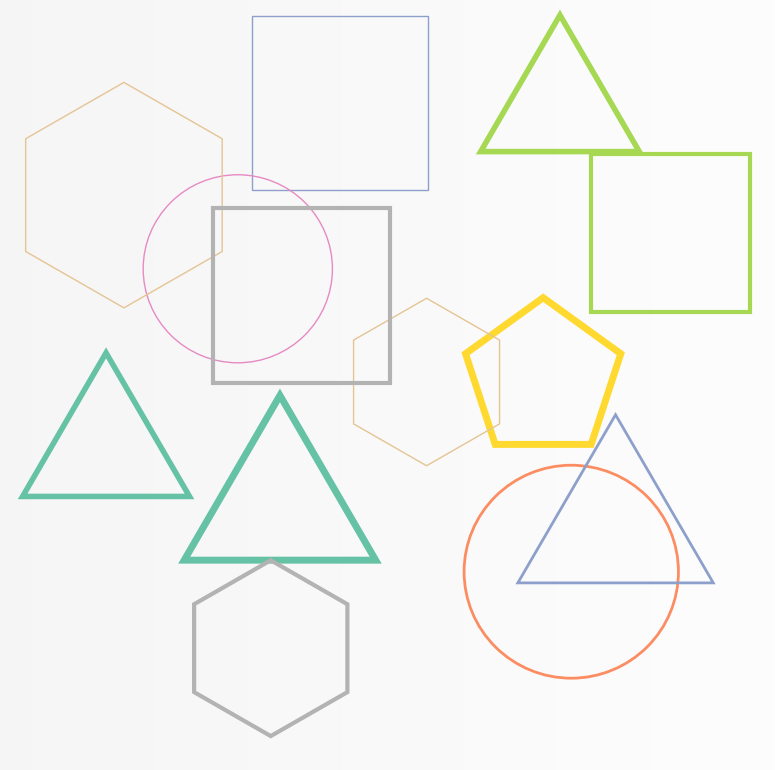[{"shape": "triangle", "thickness": 2, "radius": 0.62, "center": [0.137, 0.417]}, {"shape": "triangle", "thickness": 2.5, "radius": 0.71, "center": [0.361, 0.344]}, {"shape": "circle", "thickness": 1, "radius": 0.69, "center": [0.737, 0.258]}, {"shape": "square", "thickness": 0.5, "radius": 0.57, "center": [0.439, 0.866]}, {"shape": "triangle", "thickness": 1, "radius": 0.73, "center": [0.794, 0.316]}, {"shape": "circle", "thickness": 0.5, "radius": 0.61, "center": [0.307, 0.651]}, {"shape": "square", "thickness": 1.5, "radius": 0.51, "center": [0.865, 0.698]}, {"shape": "triangle", "thickness": 2, "radius": 0.59, "center": [0.723, 0.862]}, {"shape": "pentagon", "thickness": 2.5, "radius": 0.53, "center": [0.701, 0.508]}, {"shape": "hexagon", "thickness": 0.5, "radius": 0.73, "center": [0.16, 0.747]}, {"shape": "hexagon", "thickness": 0.5, "radius": 0.54, "center": [0.55, 0.504]}, {"shape": "hexagon", "thickness": 1.5, "radius": 0.57, "center": [0.349, 0.158]}, {"shape": "square", "thickness": 1.5, "radius": 0.57, "center": [0.389, 0.616]}]